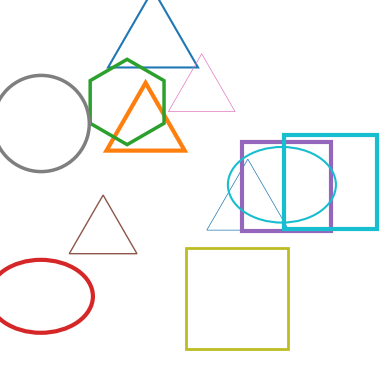[{"shape": "triangle", "thickness": 1.5, "radius": 0.67, "center": [0.397, 0.892]}, {"shape": "triangle", "thickness": 0.5, "radius": 0.62, "center": [0.644, 0.464]}, {"shape": "triangle", "thickness": 3, "radius": 0.59, "center": [0.378, 0.667]}, {"shape": "hexagon", "thickness": 2.5, "radius": 0.55, "center": [0.33, 0.735]}, {"shape": "oval", "thickness": 3, "radius": 0.68, "center": [0.106, 0.23]}, {"shape": "square", "thickness": 3, "radius": 0.58, "center": [0.745, 0.516]}, {"shape": "triangle", "thickness": 1, "radius": 0.51, "center": [0.268, 0.392]}, {"shape": "triangle", "thickness": 0.5, "radius": 0.5, "center": [0.524, 0.76]}, {"shape": "circle", "thickness": 2.5, "radius": 0.62, "center": [0.107, 0.679]}, {"shape": "square", "thickness": 2, "radius": 0.66, "center": [0.615, 0.225]}, {"shape": "oval", "thickness": 1.5, "radius": 0.7, "center": [0.732, 0.52]}, {"shape": "square", "thickness": 3, "radius": 0.61, "center": [0.859, 0.527]}]